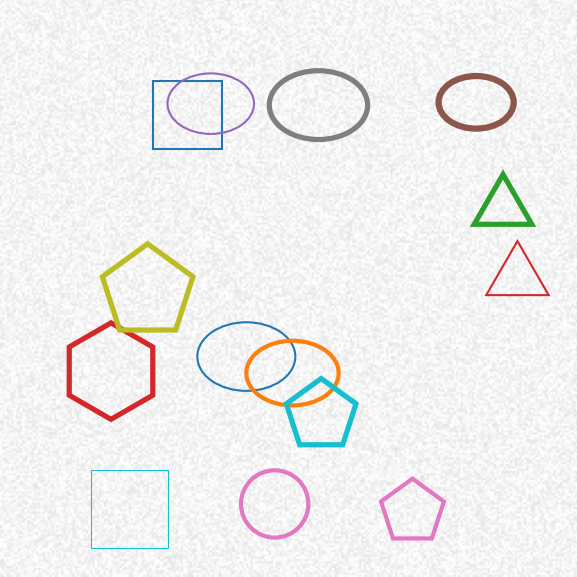[{"shape": "square", "thickness": 1, "radius": 0.3, "center": [0.324, 0.8]}, {"shape": "oval", "thickness": 1, "radius": 0.42, "center": [0.427, 0.382]}, {"shape": "oval", "thickness": 2, "radius": 0.4, "center": [0.506, 0.353]}, {"shape": "triangle", "thickness": 2.5, "radius": 0.29, "center": [0.871, 0.64]}, {"shape": "triangle", "thickness": 1, "radius": 0.31, "center": [0.896, 0.519]}, {"shape": "hexagon", "thickness": 2.5, "radius": 0.42, "center": [0.192, 0.357]}, {"shape": "oval", "thickness": 1, "radius": 0.37, "center": [0.365, 0.82]}, {"shape": "oval", "thickness": 3, "radius": 0.33, "center": [0.824, 0.822]}, {"shape": "circle", "thickness": 2, "radius": 0.29, "center": [0.476, 0.126]}, {"shape": "pentagon", "thickness": 2, "radius": 0.29, "center": [0.714, 0.113]}, {"shape": "oval", "thickness": 2.5, "radius": 0.43, "center": [0.551, 0.817]}, {"shape": "pentagon", "thickness": 2.5, "radius": 0.41, "center": [0.256, 0.494]}, {"shape": "square", "thickness": 0.5, "radius": 0.33, "center": [0.225, 0.118]}, {"shape": "pentagon", "thickness": 2.5, "radius": 0.32, "center": [0.556, 0.28]}]